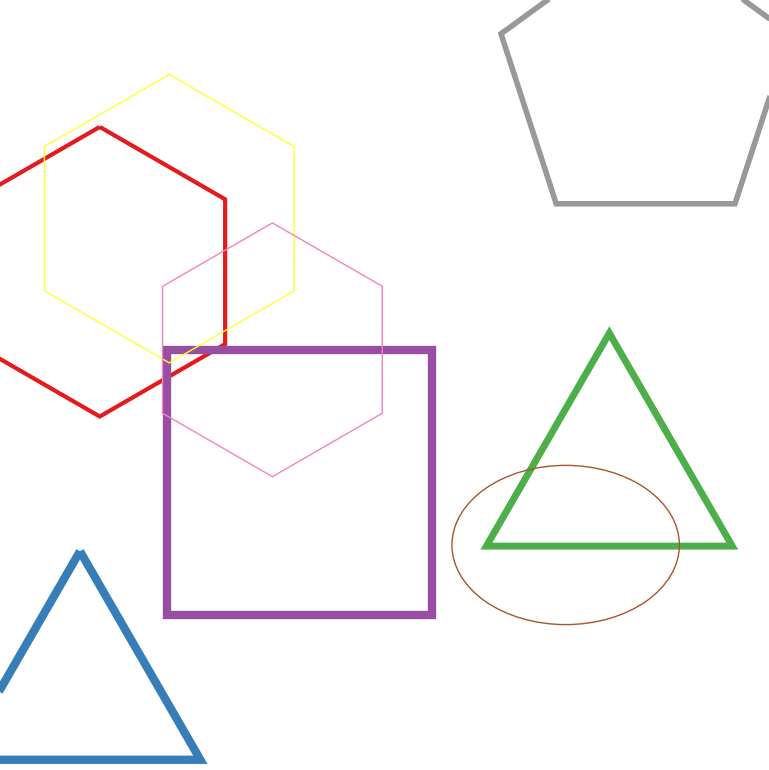[{"shape": "hexagon", "thickness": 1.5, "radius": 0.94, "center": [0.13, 0.647]}, {"shape": "triangle", "thickness": 3, "radius": 0.9, "center": [0.104, 0.104]}, {"shape": "triangle", "thickness": 2.5, "radius": 0.92, "center": [0.791, 0.383]}, {"shape": "square", "thickness": 3, "radius": 0.86, "center": [0.389, 0.374]}, {"shape": "hexagon", "thickness": 0.5, "radius": 0.94, "center": [0.22, 0.716]}, {"shape": "oval", "thickness": 0.5, "radius": 0.74, "center": [0.735, 0.292]}, {"shape": "hexagon", "thickness": 0.5, "radius": 0.82, "center": [0.354, 0.546]}, {"shape": "pentagon", "thickness": 2, "radius": 0.99, "center": [0.838, 0.895]}]